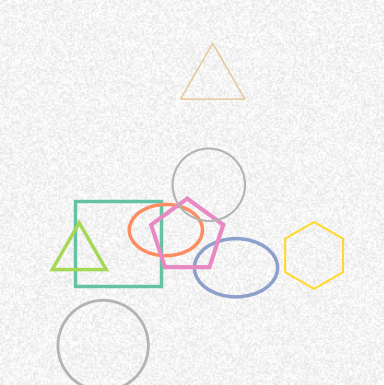[{"shape": "square", "thickness": 2.5, "radius": 0.56, "center": [0.306, 0.368]}, {"shape": "oval", "thickness": 2.5, "radius": 0.48, "center": [0.431, 0.402]}, {"shape": "oval", "thickness": 2.5, "radius": 0.54, "center": [0.613, 0.305]}, {"shape": "pentagon", "thickness": 3, "radius": 0.49, "center": [0.486, 0.386]}, {"shape": "triangle", "thickness": 2.5, "radius": 0.4, "center": [0.206, 0.34]}, {"shape": "hexagon", "thickness": 1.5, "radius": 0.43, "center": [0.816, 0.337]}, {"shape": "triangle", "thickness": 1, "radius": 0.48, "center": [0.552, 0.791]}, {"shape": "circle", "thickness": 1.5, "radius": 0.47, "center": [0.542, 0.52]}, {"shape": "circle", "thickness": 2, "radius": 0.59, "center": [0.268, 0.102]}]